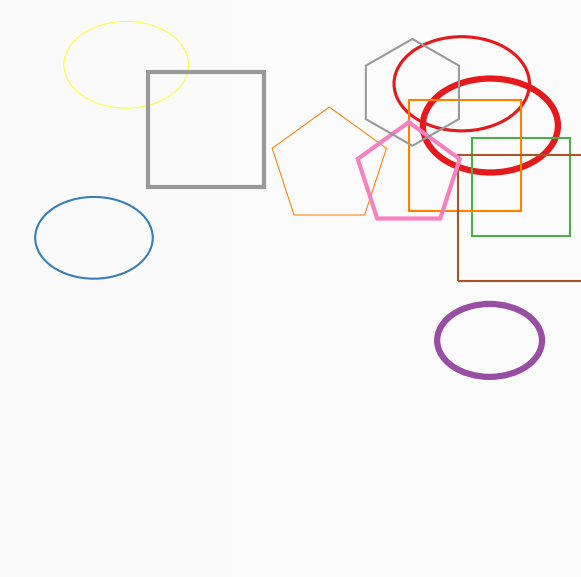[{"shape": "oval", "thickness": 3, "radius": 0.58, "center": [0.844, 0.782]}, {"shape": "oval", "thickness": 1.5, "radius": 0.58, "center": [0.794, 0.854]}, {"shape": "oval", "thickness": 1, "radius": 0.51, "center": [0.162, 0.587]}, {"shape": "square", "thickness": 1, "radius": 0.43, "center": [0.896, 0.675]}, {"shape": "oval", "thickness": 3, "radius": 0.45, "center": [0.842, 0.41]}, {"shape": "square", "thickness": 1, "radius": 0.48, "center": [0.801, 0.73]}, {"shape": "pentagon", "thickness": 0.5, "radius": 0.52, "center": [0.567, 0.71]}, {"shape": "oval", "thickness": 0.5, "radius": 0.54, "center": [0.217, 0.887]}, {"shape": "square", "thickness": 1, "radius": 0.54, "center": [0.896, 0.621]}, {"shape": "pentagon", "thickness": 2, "radius": 0.46, "center": [0.703, 0.695]}, {"shape": "hexagon", "thickness": 1, "radius": 0.46, "center": [0.709, 0.839]}, {"shape": "square", "thickness": 2, "radius": 0.5, "center": [0.354, 0.775]}]